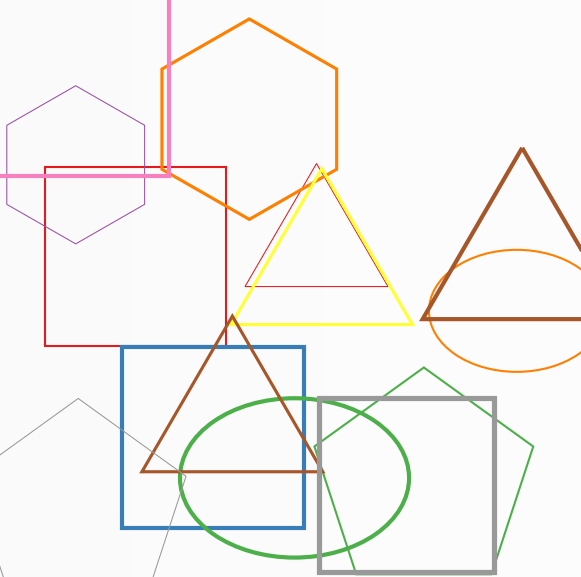[{"shape": "triangle", "thickness": 0.5, "radius": 0.71, "center": [0.545, 0.574]}, {"shape": "square", "thickness": 1, "radius": 0.78, "center": [0.233, 0.556]}, {"shape": "square", "thickness": 2, "radius": 0.78, "center": [0.366, 0.241]}, {"shape": "pentagon", "thickness": 1, "radius": 0.99, "center": [0.729, 0.165]}, {"shape": "oval", "thickness": 2, "radius": 0.99, "center": [0.507, 0.172]}, {"shape": "hexagon", "thickness": 0.5, "radius": 0.68, "center": [0.13, 0.714]}, {"shape": "oval", "thickness": 1, "radius": 0.75, "center": [0.889, 0.461]}, {"shape": "hexagon", "thickness": 1.5, "radius": 0.87, "center": [0.429, 0.793]}, {"shape": "triangle", "thickness": 1.5, "radius": 0.9, "center": [0.554, 0.527]}, {"shape": "triangle", "thickness": 2, "radius": 0.99, "center": [0.898, 0.545]}, {"shape": "triangle", "thickness": 1.5, "radius": 0.9, "center": [0.4, 0.272]}, {"shape": "square", "thickness": 2, "radius": 0.92, "center": [0.106, 0.878]}, {"shape": "square", "thickness": 2.5, "radius": 0.75, "center": [0.699, 0.16]}, {"shape": "pentagon", "thickness": 0.5, "radius": 0.98, "center": [0.135, 0.114]}]